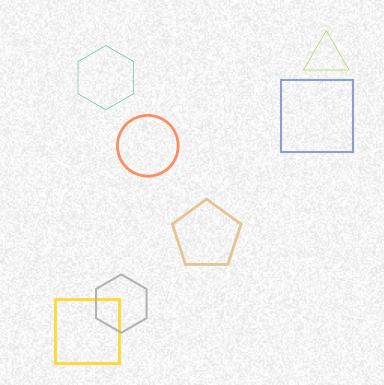[{"shape": "hexagon", "thickness": 0.5, "radius": 0.42, "center": [0.275, 0.798]}, {"shape": "circle", "thickness": 2, "radius": 0.4, "center": [0.384, 0.621]}, {"shape": "square", "thickness": 1.5, "radius": 0.47, "center": [0.823, 0.698]}, {"shape": "triangle", "thickness": 0.5, "radius": 0.34, "center": [0.847, 0.852]}, {"shape": "square", "thickness": 2, "radius": 0.41, "center": [0.227, 0.141]}, {"shape": "pentagon", "thickness": 2, "radius": 0.47, "center": [0.537, 0.389]}, {"shape": "hexagon", "thickness": 1.5, "radius": 0.38, "center": [0.315, 0.212]}]